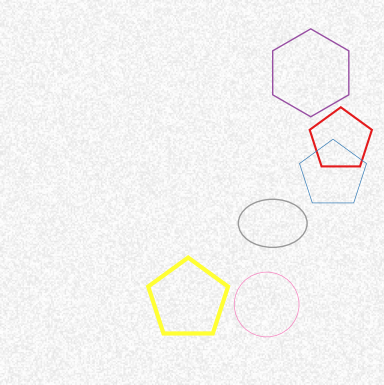[{"shape": "pentagon", "thickness": 1.5, "radius": 0.42, "center": [0.885, 0.636]}, {"shape": "pentagon", "thickness": 0.5, "radius": 0.46, "center": [0.865, 0.547]}, {"shape": "hexagon", "thickness": 1, "radius": 0.57, "center": [0.807, 0.811]}, {"shape": "pentagon", "thickness": 3, "radius": 0.54, "center": [0.489, 0.222]}, {"shape": "circle", "thickness": 0.5, "radius": 0.42, "center": [0.693, 0.209]}, {"shape": "oval", "thickness": 1, "radius": 0.45, "center": [0.708, 0.42]}]